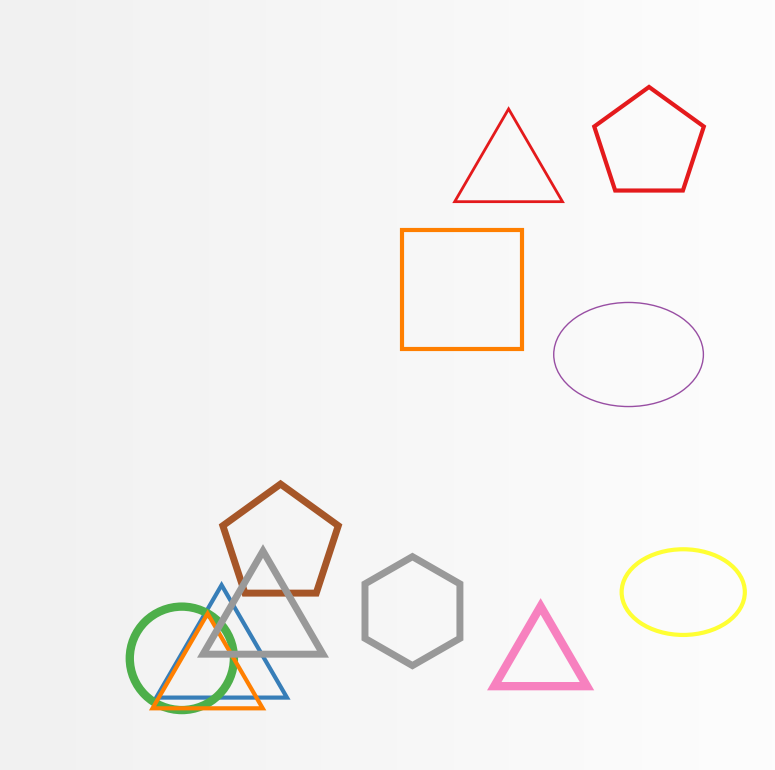[{"shape": "pentagon", "thickness": 1.5, "radius": 0.37, "center": [0.837, 0.813]}, {"shape": "triangle", "thickness": 1, "radius": 0.4, "center": [0.656, 0.778]}, {"shape": "triangle", "thickness": 1.5, "radius": 0.49, "center": [0.286, 0.143]}, {"shape": "circle", "thickness": 3, "radius": 0.34, "center": [0.235, 0.145]}, {"shape": "oval", "thickness": 0.5, "radius": 0.48, "center": [0.811, 0.54]}, {"shape": "triangle", "thickness": 1.5, "radius": 0.41, "center": [0.268, 0.121]}, {"shape": "square", "thickness": 1.5, "radius": 0.39, "center": [0.596, 0.624]}, {"shape": "oval", "thickness": 1.5, "radius": 0.4, "center": [0.882, 0.231]}, {"shape": "pentagon", "thickness": 2.5, "radius": 0.39, "center": [0.362, 0.293]}, {"shape": "triangle", "thickness": 3, "radius": 0.35, "center": [0.698, 0.143]}, {"shape": "hexagon", "thickness": 2.5, "radius": 0.35, "center": [0.532, 0.206]}, {"shape": "triangle", "thickness": 2.5, "radius": 0.45, "center": [0.339, 0.195]}]